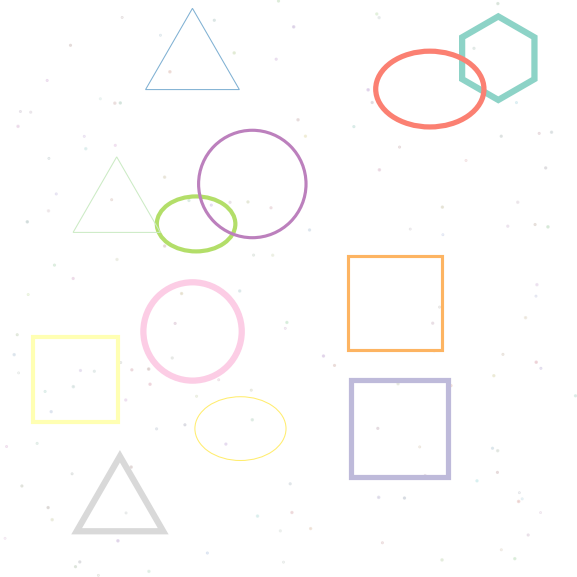[{"shape": "hexagon", "thickness": 3, "radius": 0.36, "center": [0.863, 0.898]}, {"shape": "square", "thickness": 2, "radius": 0.37, "center": [0.131, 0.342]}, {"shape": "square", "thickness": 2.5, "radius": 0.42, "center": [0.692, 0.256]}, {"shape": "oval", "thickness": 2.5, "radius": 0.47, "center": [0.744, 0.845]}, {"shape": "triangle", "thickness": 0.5, "radius": 0.47, "center": [0.333, 0.891]}, {"shape": "square", "thickness": 1.5, "radius": 0.41, "center": [0.683, 0.475]}, {"shape": "oval", "thickness": 2, "radius": 0.34, "center": [0.34, 0.611]}, {"shape": "circle", "thickness": 3, "radius": 0.43, "center": [0.333, 0.425]}, {"shape": "triangle", "thickness": 3, "radius": 0.43, "center": [0.208, 0.122]}, {"shape": "circle", "thickness": 1.5, "radius": 0.47, "center": [0.437, 0.681]}, {"shape": "triangle", "thickness": 0.5, "radius": 0.44, "center": [0.202, 0.64]}, {"shape": "oval", "thickness": 0.5, "radius": 0.39, "center": [0.416, 0.257]}]